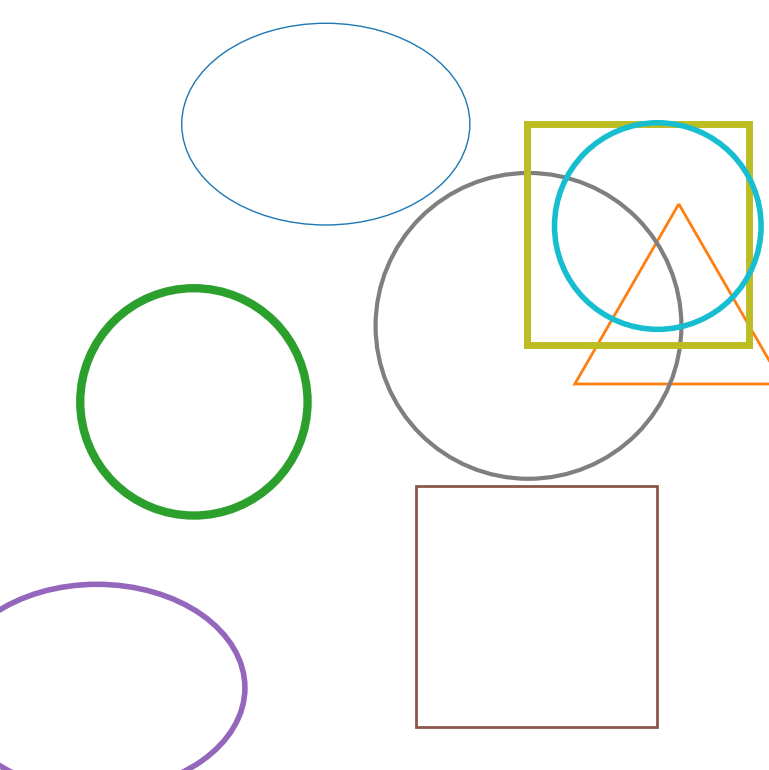[{"shape": "oval", "thickness": 0.5, "radius": 0.94, "center": [0.423, 0.839]}, {"shape": "triangle", "thickness": 1, "radius": 0.78, "center": [0.882, 0.579]}, {"shape": "circle", "thickness": 3, "radius": 0.74, "center": [0.252, 0.478]}, {"shape": "oval", "thickness": 2, "radius": 0.96, "center": [0.126, 0.107]}, {"shape": "square", "thickness": 1, "radius": 0.78, "center": [0.696, 0.213]}, {"shape": "circle", "thickness": 1.5, "radius": 0.99, "center": [0.686, 0.577]}, {"shape": "square", "thickness": 2.5, "radius": 0.72, "center": [0.829, 0.695]}, {"shape": "circle", "thickness": 2, "radius": 0.67, "center": [0.854, 0.706]}]